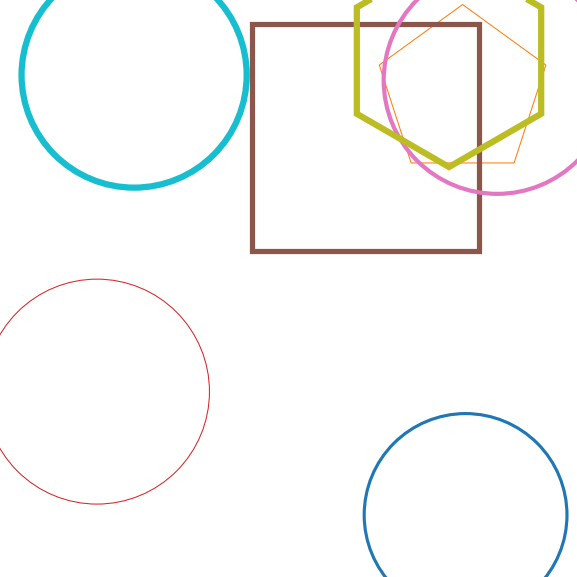[{"shape": "circle", "thickness": 1.5, "radius": 0.88, "center": [0.806, 0.107]}, {"shape": "pentagon", "thickness": 0.5, "radius": 0.76, "center": [0.801, 0.84]}, {"shape": "circle", "thickness": 0.5, "radius": 0.97, "center": [0.168, 0.321]}, {"shape": "square", "thickness": 2.5, "radius": 0.98, "center": [0.633, 0.761]}, {"shape": "circle", "thickness": 2, "radius": 0.98, "center": [0.861, 0.86]}, {"shape": "hexagon", "thickness": 3, "radius": 0.92, "center": [0.778, 0.894]}, {"shape": "circle", "thickness": 3, "radius": 0.97, "center": [0.232, 0.869]}]